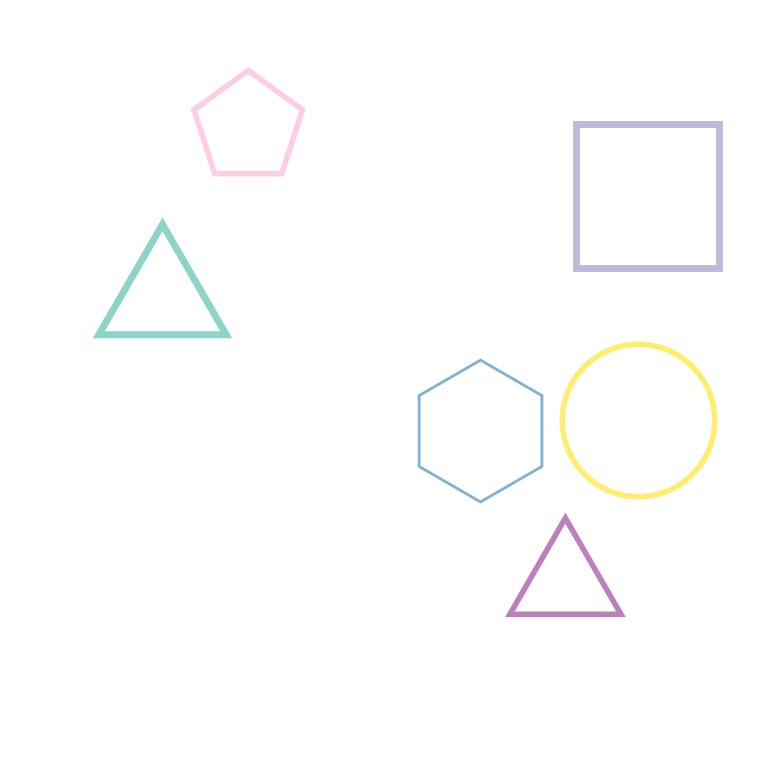[{"shape": "triangle", "thickness": 2.5, "radius": 0.48, "center": [0.211, 0.613]}, {"shape": "square", "thickness": 2.5, "radius": 0.47, "center": [0.841, 0.745]}, {"shape": "hexagon", "thickness": 1, "radius": 0.46, "center": [0.624, 0.44]}, {"shape": "pentagon", "thickness": 2, "radius": 0.37, "center": [0.322, 0.834]}, {"shape": "triangle", "thickness": 2, "radius": 0.42, "center": [0.734, 0.244]}, {"shape": "circle", "thickness": 2, "radius": 0.5, "center": [0.829, 0.454]}]